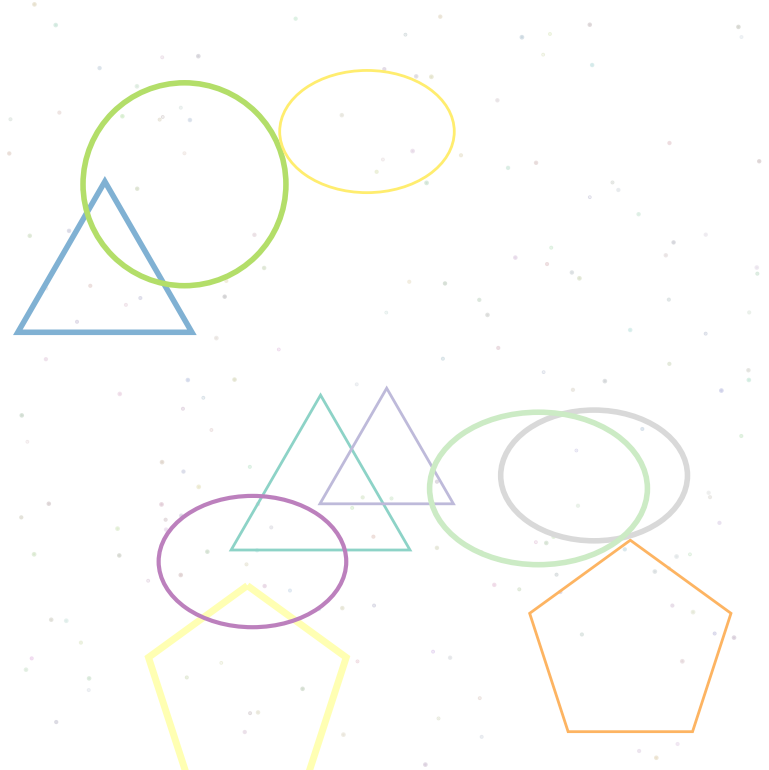[{"shape": "triangle", "thickness": 1, "radius": 0.67, "center": [0.416, 0.353]}, {"shape": "pentagon", "thickness": 2.5, "radius": 0.68, "center": [0.321, 0.104]}, {"shape": "triangle", "thickness": 1, "radius": 0.5, "center": [0.502, 0.396]}, {"shape": "triangle", "thickness": 2, "radius": 0.65, "center": [0.136, 0.634]}, {"shape": "pentagon", "thickness": 1, "radius": 0.69, "center": [0.819, 0.161]}, {"shape": "circle", "thickness": 2, "radius": 0.66, "center": [0.24, 0.761]}, {"shape": "oval", "thickness": 2, "radius": 0.61, "center": [0.772, 0.383]}, {"shape": "oval", "thickness": 1.5, "radius": 0.61, "center": [0.328, 0.271]}, {"shape": "oval", "thickness": 2, "radius": 0.71, "center": [0.699, 0.366]}, {"shape": "oval", "thickness": 1, "radius": 0.57, "center": [0.477, 0.829]}]